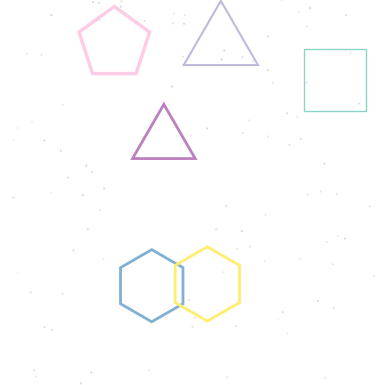[{"shape": "square", "thickness": 1, "radius": 0.4, "center": [0.87, 0.793]}, {"shape": "triangle", "thickness": 1.5, "radius": 0.56, "center": [0.574, 0.887]}, {"shape": "hexagon", "thickness": 2, "radius": 0.47, "center": [0.394, 0.258]}, {"shape": "pentagon", "thickness": 2.5, "radius": 0.48, "center": [0.297, 0.887]}, {"shape": "triangle", "thickness": 2, "radius": 0.47, "center": [0.426, 0.635]}, {"shape": "hexagon", "thickness": 2, "radius": 0.48, "center": [0.539, 0.262]}]